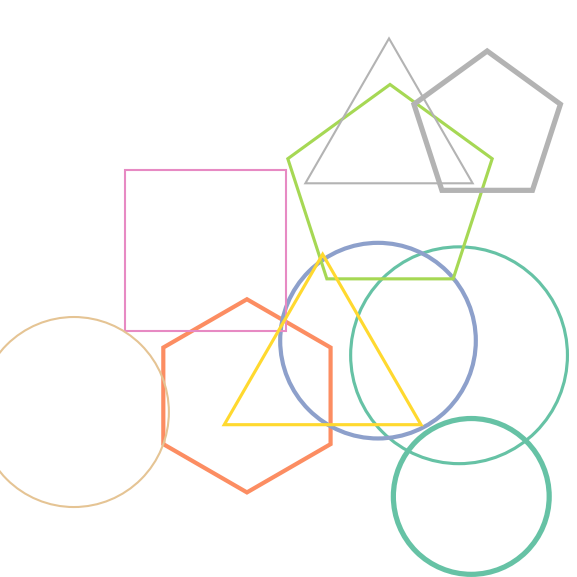[{"shape": "circle", "thickness": 1.5, "radius": 0.94, "center": [0.795, 0.384]}, {"shape": "circle", "thickness": 2.5, "radius": 0.67, "center": [0.816, 0.14]}, {"shape": "hexagon", "thickness": 2, "radius": 0.84, "center": [0.428, 0.314]}, {"shape": "circle", "thickness": 2, "radius": 0.85, "center": [0.655, 0.409]}, {"shape": "square", "thickness": 1, "radius": 0.7, "center": [0.356, 0.565]}, {"shape": "pentagon", "thickness": 1.5, "radius": 0.93, "center": [0.675, 0.667]}, {"shape": "triangle", "thickness": 1.5, "radius": 0.98, "center": [0.559, 0.362]}, {"shape": "circle", "thickness": 1, "radius": 0.82, "center": [0.128, 0.286]}, {"shape": "triangle", "thickness": 1, "radius": 0.84, "center": [0.674, 0.765]}, {"shape": "pentagon", "thickness": 2.5, "radius": 0.67, "center": [0.844, 0.777]}]